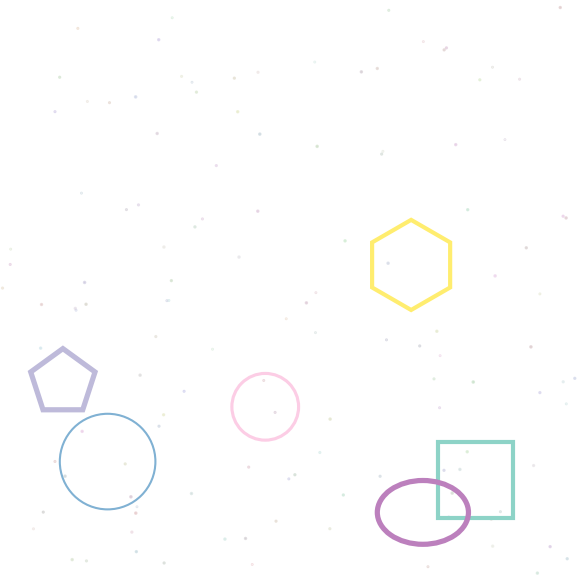[{"shape": "square", "thickness": 2, "radius": 0.33, "center": [0.823, 0.168]}, {"shape": "pentagon", "thickness": 2.5, "radius": 0.29, "center": [0.109, 0.337]}, {"shape": "circle", "thickness": 1, "radius": 0.41, "center": [0.186, 0.2]}, {"shape": "circle", "thickness": 1.5, "radius": 0.29, "center": [0.459, 0.295]}, {"shape": "oval", "thickness": 2.5, "radius": 0.39, "center": [0.732, 0.112]}, {"shape": "hexagon", "thickness": 2, "radius": 0.39, "center": [0.712, 0.54]}]